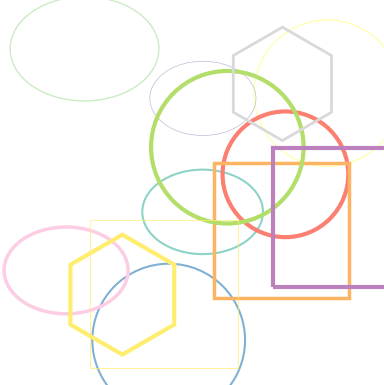[{"shape": "oval", "thickness": 1.5, "radius": 0.78, "center": [0.526, 0.45]}, {"shape": "circle", "thickness": 1, "radius": 0.95, "center": [0.85, 0.758]}, {"shape": "oval", "thickness": 0.5, "radius": 0.69, "center": [0.527, 0.745]}, {"shape": "circle", "thickness": 3, "radius": 0.82, "center": [0.741, 0.547]}, {"shape": "circle", "thickness": 1.5, "radius": 0.99, "center": [0.438, 0.117]}, {"shape": "square", "thickness": 2.5, "radius": 0.88, "center": [0.731, 0.401]}, {"shape": "circle", "thickness": 3, "radius": 0.99, "center": [0.591, 0.618]}, {"shape": "oval", "thickness": 2.5, "radius": 0.81, "center": [0.172, 0.298]}, {"shape": "hexagon", "thickness": 2, "radius": 0.74, "center": [0.734, 0.782]}, {"shape": "square", "thickness": 3, "radius": 0.9, "center": [0.889, 0.435]}, {"shape": "oval", "thickness": 1, "radius": 0.97, "center": [0.219, 0.873]}, {"shape": "hexagon", "thickness": 3, "radius": 0.78, "center": [0.318, 0.235]}, {"shape": "square", "thickness": 0.5, "radius": 0.96, "center": [0.427, 0.236]}]